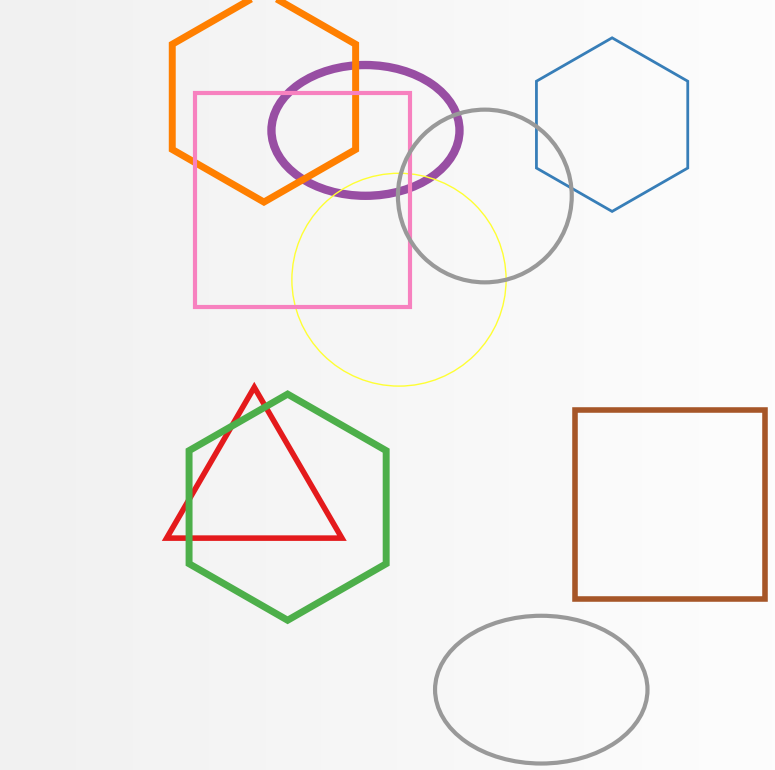[{"shape": "triangle", "thickness": 2, "radius": 0.65, "center": [0.328, 0.366]}, {"shape": "hexagon", "thickness": 1, "radius": 0.56, "center": [0.79, 0.838]}, {"shape": "hexagon", "thickness": 2.5, "radius": 0.73, "center": [0.371, 0.341]}, {"shape": "oval", "thickness": 3, "radius": 0.61, "center": [0.472, 0.831]}, {"shape": "hexagon", "thickness": 2.5, "radius": 0.68, "center": [0.341, 0.874]}, {"shape": "circle", "thickness": 0.5, "radius": 0.69, "center": [0.515, 0.637]}, {"shape": "square", "thickness": 2, "radius": 0.61, "center": [0.864, 0.345]}, {"shape": "square", "thickness": 1.5, "radius": 0.69, "center": [0.39, 0.74]}, {"shape": "circle", "thickness": 1.5, "radius": 0.56, "center": [0.626, 0.745]}, {"shape": "oval", "thickness": 1.5, "radius": 0.69, "center": [0.698, 0.104]}]